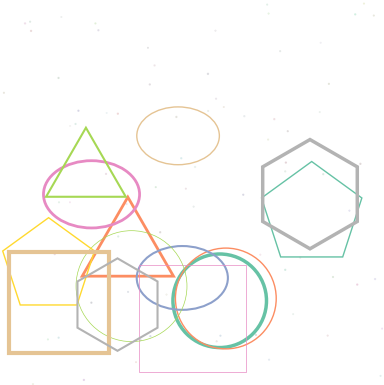[{"shape": "circle", "thickness": 2.5, "radius": 0.61, "center": [0.571, 0.219]}, {"shape": "pentagon", "thickness": 1, "radius": 0.68, "center": [0.81, 0.443]}, {"shape": "circle", "thickness": 1, "radius": 0.65, "center": [0.587, 0.225]}, {"shape": "triangle", "thickness": 2, "radius": 0.68, "center": [0.332, 0.351]}, {"shape": "oval", "thickness": 1.5, "radius": 0.59, "center": [0.474, 0.278]}, {"shape": "oval", "thickness": 2, "radius": 0.62, "center": [0.238, 0.495]}, {"shape": "square", "thickness": 0.5, "radius": 0.69, "center": [0.501, 0.172]}, {"shape": "triangle", "thickness": 1.5, "radius": 0.6, "center": [0.223, 0.549]}, {"shape": "circle", "thickness": 0.5, "radius": 0.72, "center": [0.342, 0.257]}, {"shape": "pentagon", "thickness": 1, "radius": 0.63, "center": [0.126, 0.309]}, {"shape": "oval", "thickness": 1, "radius": 0.54, "center": [0.463, 0.647]}, {"shape": "square", "thickness": 3, "radius": 0.65, "center": [0.153, 0.214]}, {"shape": "hexagon", "thickness": 1.5, "radius": 0.6, "center": [0.305, 0.209]}, {"shape": "hexagon", "thickness": 2.5, "radius": 0.71, "center": [0.805, 0.496]}]